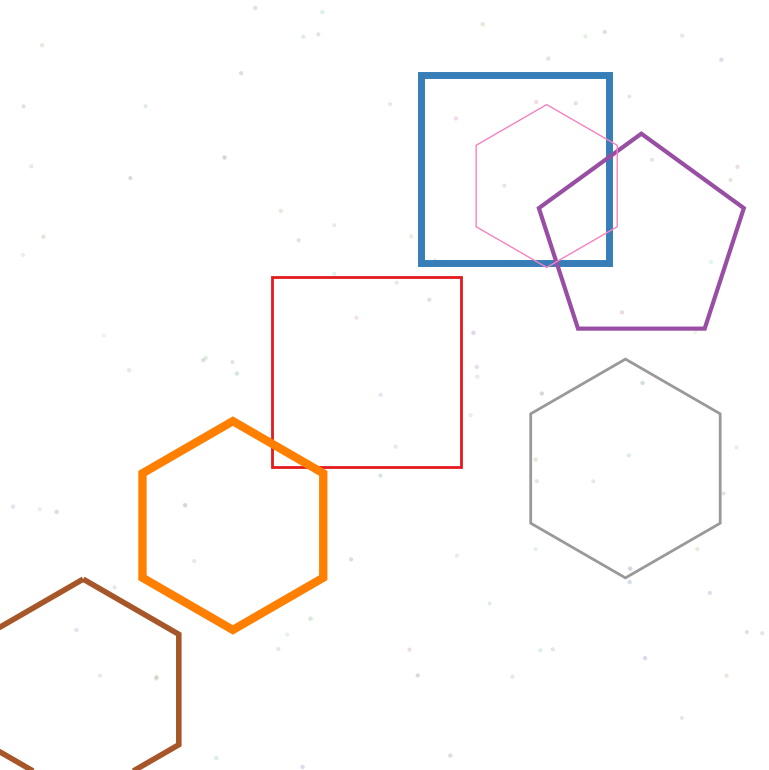[{"shape": "square", "thickness": 1, "radius": 0.61, "center": [0.476, 0.517]}, {"shape": "square", "thickness": 2.5, "radius": 0.61, "center": [0.668, 0.78]}, {"shape": "pentagon", "thickness": 1.5, "radius": 0.7, "center": [0.833, 0.686]}, {"shape": "hexagon", "thickness": 3, "radius": 0.68, "center": [0.302, 0.318]}, {"shape": "hexagon", "thickness": 2, "radius": 0.72, "center": [0.108, 0.104]}, {"shape": "hexagon", "thickness": 0.5, "radius": 0.53, "center": [0.71, 0.758]}, {"shape": "hexagon", "thickness": 1, "radius": 0.71, "center": [0.812, 0.392]}]